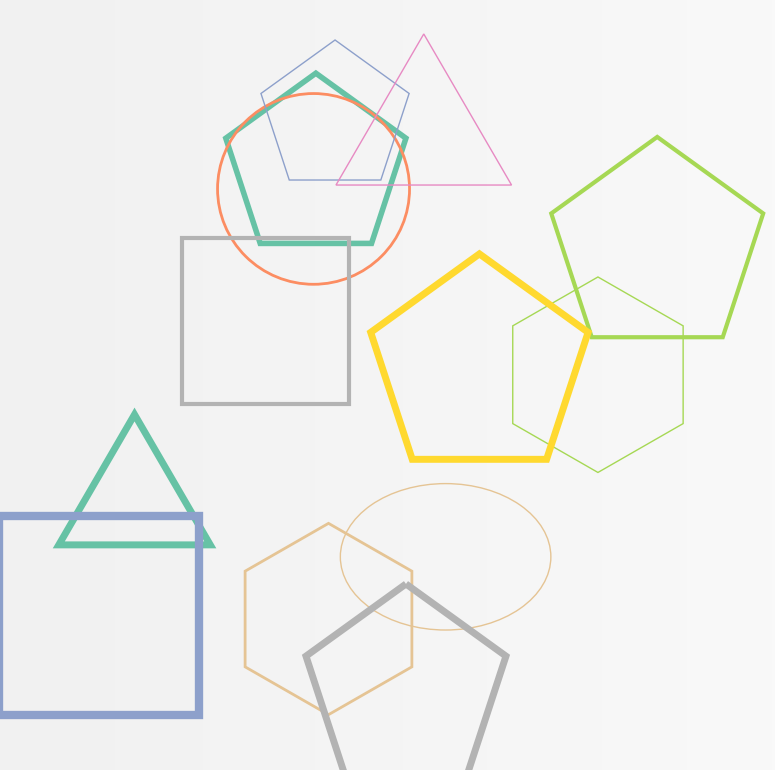[{"shape": "triangle", "thickness": 2.5, "radius": 0.56, "center": [0.174, 0.349]}, {"shape": "pentagon", "thickness": 2, "radius": 0.61, "center": [0.408, 0.783]}, {"shape": "circle", "thickness": 1, "radius": 0.62, "center": [0.405, 0.755]}, {"shape": "pentagon", "thickness": 0.5, "radius": 0.5, "center": [0.432, 0.848]}, {"shape": "square", "thickness": 3, "radius": 0.64, "center": [0.128, 0.201]}, {"shape": "triangle", "thickness": 0.5, "radius": 0.65, "center": [0.547, 0.825]}, {"shape": "hexagon", "thickness": 0.5, "radius": 0.63, "center": [0.772, 0.513]}, {"shape": "pentagon", "thickness": 1.5, "radius": 0.72, "center": [0.848, 0.678]}, {"shape": "pentagon", "thickness": 2.5, "radius": 0.74, "center": [0.619, 0.523]}, {"shape": "hexagon", "thickness": 1, "radius": 0.62, "center": [0.424, 0.196]}, {"shape": "oval", "thickness": 0.5, "radius": 0.68, "center": [0.575, 0.277]}, {"shape": "square", "thickness": 1.5, "radius": 0.54, "center": [0.343, 0.583]}, {"shape": "pentagon", "thickness": 2.5, "radius": 0.68, "center": [0.524, 0.106]}]